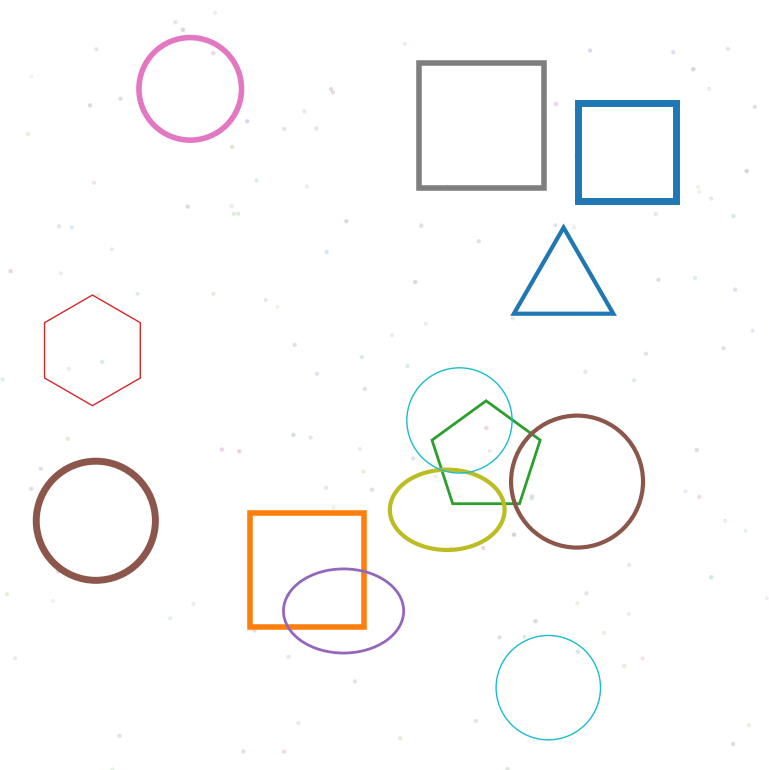[{"shape": "triangle", "thickness": 1.5, "radius": 0.37, "center": [0.732, 0.63]}, {"shape": "square", "thickness": 2.5, "radius": 0.32, "center": [0.814, 0.803]}, {"shape": "square", "thickness": 2, "radius": 0.37, "center": [0.399, 0.26]}, {"shape": "pentagon", "thickness": 1, "radius": 0.37, "center": [0.631, 0.406]}, {"shape": "hexagon", "thickness": 0.5, "radius": 0.36, "center": [0.12, 0.545]}, {"shape": "oval", "thickness": 1, "radius": 0.39, "center": [0.446, 0.207]}, {"shape": "circle", "thickness": 2.5, "radius": 0.39, "center": [0.124, 0.324]}, {"shape": "circle", "thickness": 1.5, "radius": 0.43, "center": [0.749, 0.375]}, {"shape": "circle", "thickness": 2, "radius": 0.33, "center": [0.247, 0.885]}, {"shape": "square", "thickness": 2, "radius": 0.4, "center": [0.625, 0.837]}, {"shape": "oval", "thickness": 1.5, "radius": 0.37, "center": [0.581, 0.338]}, {"shape": "circle", "thickness": 0.5, "radius": 0.34, "center": [0.597, 0.454]}, {"shape": "circle", "thickness": 0.5, "radius": 0.34, "center": [0.712, 0.107]}]